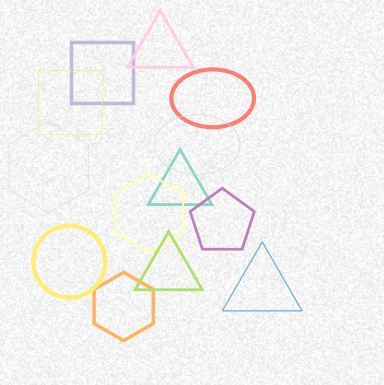[{"shape": "triangle", "thickness": 2, "radius": 0.48, "center": [0.468, 0.516]}, {"shape": "hexagon", "thickness": 1.5, "radius": 0.51, "center": [0.388, 0.447]}, {"shape": "square", "thickness": 2.5, "radius": 0.4, "center": [0.265, 0.812]}, {"shape": "oval", "thickness": 3, "radius": 0.54, "center": [0.552, 0.745]}, {"shape": "triangle", "thickness": 1, "radius": 0.6, "center": [0.681, 0.252]}, {"shape": "hexagon", "thickness": 2.5, "radius": 0.44, "center": [0.321, 0.204]}, {"shape": "triangle", "thickness": 2, "radius": 0.5, "center": [0.438, 0.298]}, {"shape": "triangle", "thickness": 2, "radius": 0.49, "center": [0.416, 0.875]}, {"shape": "oval", "thickness": 0.5, "radius": 0.56, "center": [0.512, 0.625]}, {"shape": "pentagon", "thickness": 2, "radius": 0.44, "center": [0.577, 0.424]}, {"shape": "hexagon", "thickness": 0.5, "radius": 0.59, "center": [0.127, 0.566]}, {"shape": "circle", "thickness": 3, "radius": 0.47, "center": [0.18, 0.32]}, {"shape": "square", "thickness": 0.5, "radius": 0.42, "center": [0.181, 0.736]}]